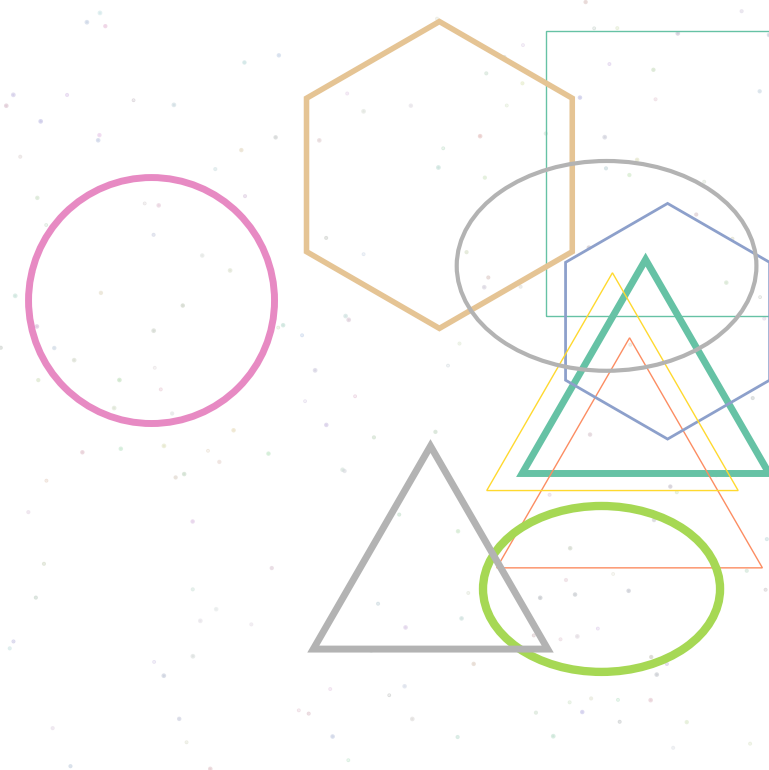[{"shape": "triangle", "thickness": 2.5, "radius": 0.93, "center": [0.838, 0.478]}, {"shape": "square", "thickness": 0.5, "radius": 0.93, "center": [0.895, 0.775]}, {"shape": "triangle", "thickness": 0.5, "radius": 1.0, "center": [0.818, 0.362]}, {"shape": "hexagon", "thickness": 1, "radius": 0.77, "center": [0.867, 0.583]}, {"shape": "circle", "thickness": 2.5, "radius": 0.8, "center": [0.197, 0.61]}, {"shape": "oval", "thickness": 3, "radius": 0.77, "center": [0.781, 0.235]}, {"shape": "triangle", "thickness": 0.5, "radius": 0.94, "center": [0.795, 0.457]}, {"shape": "hexagon", "thickness": 2, "radius": 1.0, "center": [0.571, 0.773]}, {"shape": "triangle", "thickness": 2.5, "radius": 0.88, "center": [0.559, 0.245]}, {"shape": "oval", "thickness": 1.5, "radius": 0.97, "center": [0.788, 0.655]}]